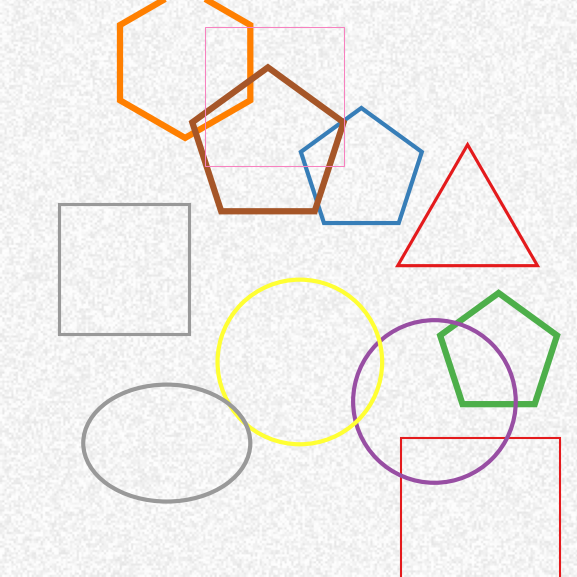[{"shape": "square", "thickness": 1, "radius": 0.69, "center": [0.833, 0.103]}, {"shape": "triangle", "thickness": 1.5, "radius": 0.7, "center": [0.81, 0.609]}, {"shape": "pentagon", "thickness": 2, "radius": 0.55, "center": [0.626, 0.702]}, {"shape": "pentagon", "thickness": 3, "radius": 0.53, "center": [0.863, 0.385]}, {"shape": "circle", "thickness": 2, "radius": 0.7, "center": [0.752, 0.304]}, {"shape": "hexagon", "thickness": 3, "radius": 0.65, "center": [0.321, 0.891]}, {"shape": "circle", "thickness": 2, "radius": 0.71, "center": [0.519, 0.372]}, {"shape": "pentagon", "thickness": 3, "radius": 0.69, "center": [0.464, 0.745]}, {"shape": "square", "thickness": 0.5, "radius": 0.6, "center": [0.475, 0.832]}, {"shape": "oval", "thickness": 2, "radius": 0.72, "center": [0.289, 0.232]}, {"shape": "square", "thickness": 1.5, "radius": 0.56, "center": [0.215, 0.533]}]